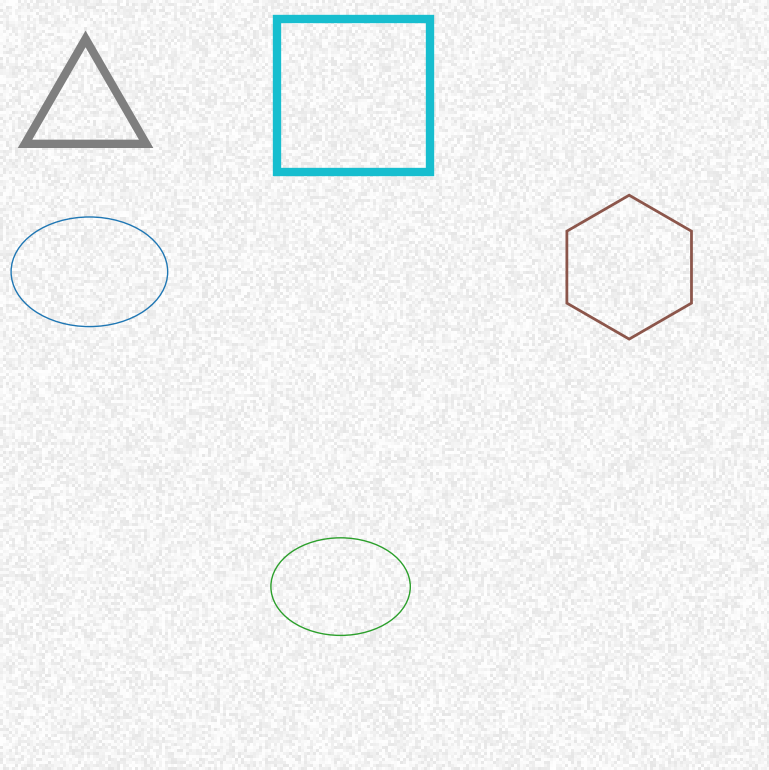[{"shape": "oval", "thickness": 0.5, "radius": 0.51, "center": [0.116, 0.647]}, {"shape": "oval", "thickness": 0.5, "radius": 0.45, "center": [0.442, 0.238]}, {"shape": "hexagon", "thickness": 1, "radius": 0.47, "center": [0.817, 0.653]}, {"shape": "triangle", "thickness": 3, "radius": 0.45, "center": [0.111, 0.859]}, {"shape": "square", "thickness": 3, "radius": 0.5, "center": [0.459, 0.876]}]